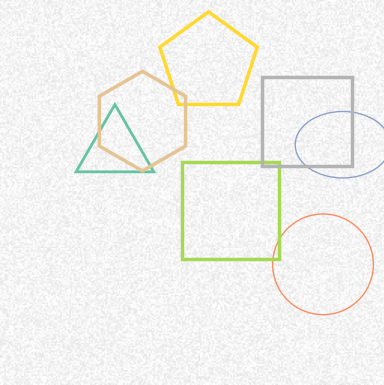[{"shape": "triangle", "thickness": 2, "radius": 0.58, "center": [0.298, 0.612]}, {"shape": "circle", "thickness": 1, "radius": 0.65, "center": [0.839, 0.313]}, {"shape": "oval", "thickness": 1, "radius": 0.62, "center": [0.89, 0.624]}, {"shape": "square", "thickness": 2.5, "radius": 0.63, "center": [0.599, 0.454]}, {"shape": "pentagon", "thickness": 2.5, "radius": 0.66, "center": [0.542, 0.836]}, {"shape": "hexagon", "thickness": 2.5, "radius": 0.65, "center": [0.37, 0.685]}, {"shape": "square", "thickness": 2.5, "radius": 0.58, "center": [0.798, 0.684]}]